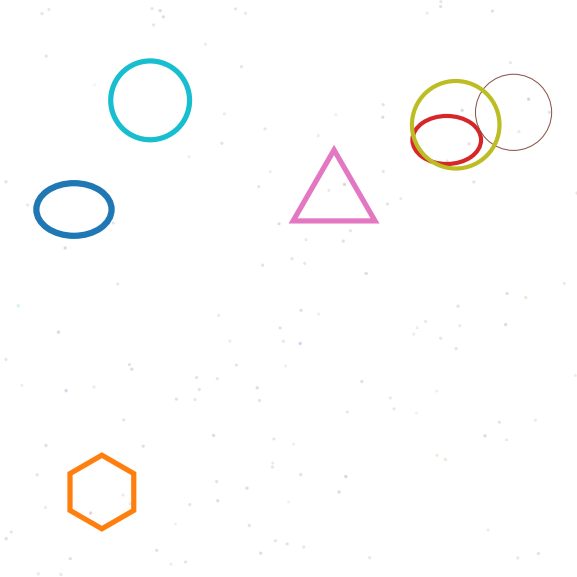[{"shape": "oval", "thickness": 3, "radius": 0.33, "center": [0.128, 0.636]}, {"shape": "hexagon", "thickness": 2.5, "radius": 0.32, "center": [0.176, 0.147]}, {"shape": "oval", "thickness": 2, "radius": 0.3, "center": [0.774, 0.757]}, {"shape": "circle", "thickness": 0.5, "radius": 0.33, "center": [0.889, 0.805]}, {"shape": "triangle", "thickness": 2.5, "radius": 0.41, "center": [0.578, 0.658]}, {"shape": "circle", "thickness": 2, "radius": 0.38, "center": [0.789, 0.783]}, {"shape": "circle", "thickness": 2.5, "radius": 0.34, "center": [0.26, 0.825]}]